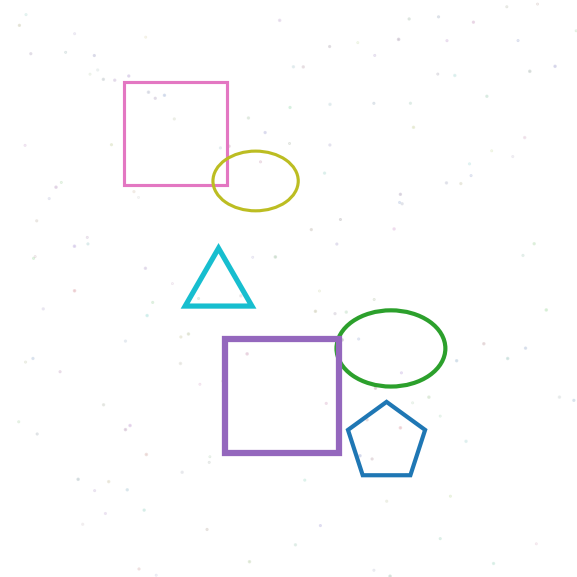[{"shape": "pentagon", "thickness": 2, "radius": 0.35, "center": [0.669, 0.233]}, {"shape": "oval", "thickness": 2, "radius": 0.47, "center": [0.677, 0.396]}, {"shape": "square", "thickness": 3, "radius": 0.5, "center": [0.488, 0.313]}, {"shape": "square", "thickness": 1.5, "radius": 0.45, "center": [0.304, 0.768]}, {"shape": "oval", "thickness": 1.5, "radius": 0.37, "center": [0.443, 0.686]}, {"shape": "triangle", "thickness": 2.5, "radius": 0.33, "center": [0.378, 0.503]}]